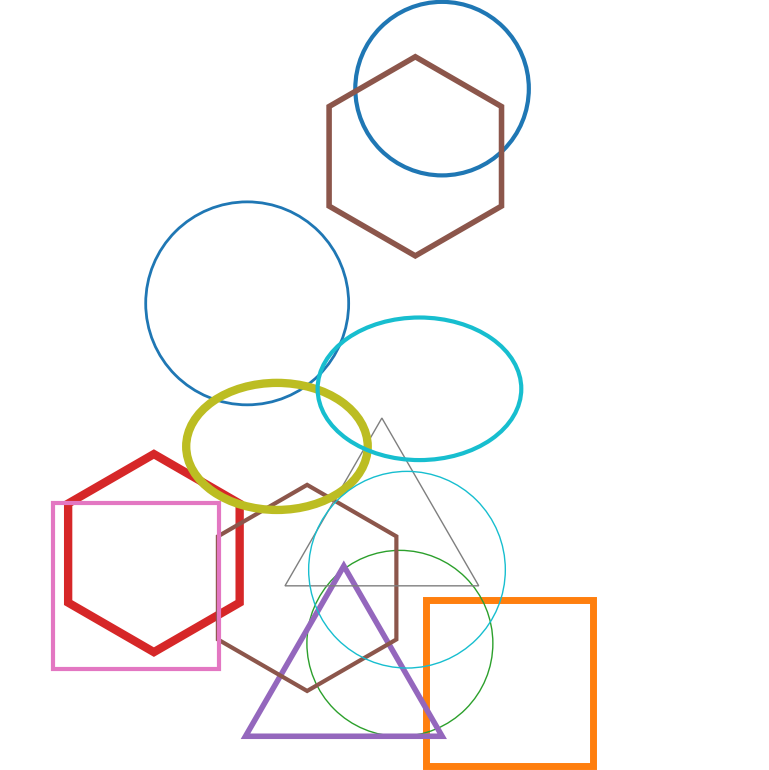[{"shape": "circle", "thickness": 1, "radius": 0.66, "center": [0.321, 0.606]}, {"shape": "circle", "thickness": 1.5, "radius": 0.56, "center": [0.574, 0.885]}, {"shape": "square", "thickness": 2.5, "radius": 0.54, "center": [0.661, 0.113]}, {"shape": "circle", "thickness": 0.5, "radius": 0.6, "center": [0.519, 0.164]}, {"shape": "hexagon", "thickness": 3, "radius": 0.64, "center": [0.2, 0.282]}, {"shape": "triangle", "thickness": 2, "radius": 0.74, "center": [0.447, 0.118]}, {"shape": "hexagon", "thickness": 1.5, "radius": 0.67, "center": [0.399, 0.236]}, {"shape": "hexagon", "thickness": 2, "radius": 0.65, "center": [0.539, 0.797]}, {"shape": "square", "thickness": 1.5, "radius": 0.54, "center": [0.177, 0.238]}, {"shape": "triangle", "thickness": 0.5, "radius": 0.73, "center": [0.496, 0.312]}, {"shape": "oval", "thickness": 3, "radius": 0.59, "center": [0.36, 0.42]}, {"shape": "circle", "thickness": 0.5, "radius": 0.64, "center": [0.529, 0.26]}, {"shape": "oval", "thickness": 1.5, "radius": 0.66, "center": [0.545, 0.495]}]